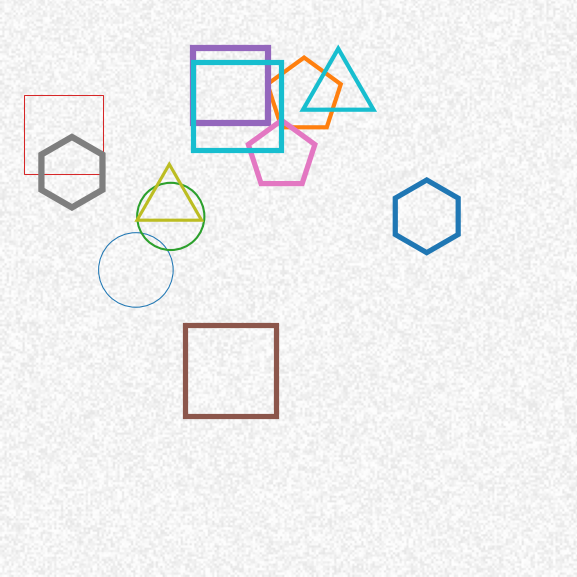[{"shape": "circle", "thickness": 0.5, "radius": 0.32, "center": [0.235, 0.532]}, {"shape": "hexagon", "thickness": 2.5, "radius": 0.31, "center": [0.739, 0.625]}, {"shape": "pentagon", "thickness": 2, "radius": 0.33, "center": [0.527, 0.833]}, {"shape": "circle", "thickness": 1, "radius": 0.29, "center": [0.296, 0.624]}, {"shape": "square", "thickness": 0.5, "radius": 0.34, "center": [0.11, 0.766]}, {"shape": "square", "thickness": 3, "radius": 0.32, "center": [0.399, 0.851]}, {"shape": "square", "thickness": 2.5, "radius": 0.4, "center": [0.399, 0.357]}, {"shape": "pentagon", "thickness": 2.5, "radius": 0.3, "center": [0.488, 0.73]}, {"shape": "hexagon", "thickness": 3, "radius": 0.31, "center": [0.125, 0.701]}, {"shape": "triangle", "thickness": 1.5, "radius": 0.32, "center": [0.293, 0.65]}, {"shape": "square", "thickness": 2.5, "radius": 0.38, "center": [0.411, 0.816]}, {"shape": "triangle", "thickness": 2, "radius": 0.35, "center": [0.586, 0.844]}]